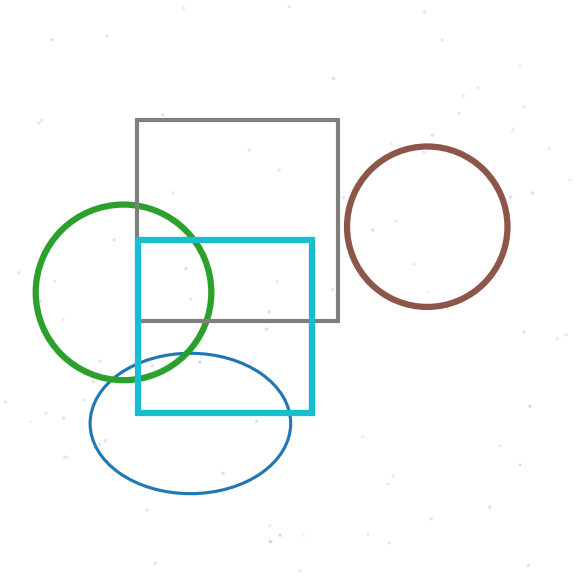[{"shape": "oval", "thickness": 1.5, "radius": 0.87, "center": [0.33, 0.266]}, {"shape": "circle", "thickness": 3, "radius": 0.76, "center": [0.214, 0.493]}, {"shape": "circle", "thickness": 3, "radius": 0.69, "center": [0.74, 0.607]}, {"shape": "square", "thickness": 2, "radius": 0.87, "center": [0.411, 0.618]}, {"shape": "square", "thickness": 3, "radius": 0.75, "center": [0.39, 0.434]}]